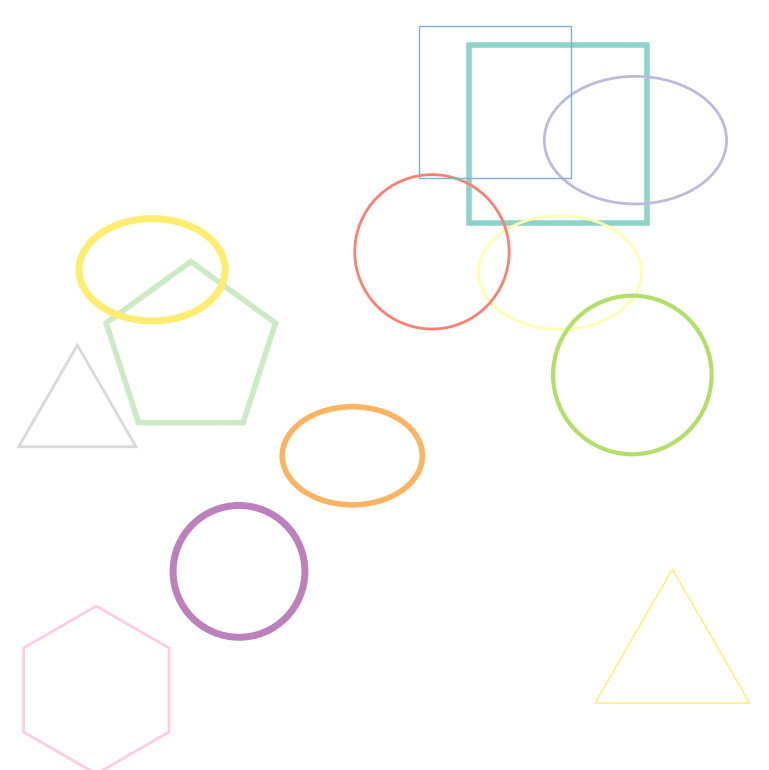[{"shape": "square", "thickness": 2, "radius": 0.58, "center": [0.725, 0.826]}, {"shape": "oval", "thickness": 1, "radius": 0.53, "center": [0.727, 0.646]}, {"shape": "oval", "thickness": 1, "radius": 0.59, "center": [0.825, 0.818]}, {"shape": "circle", "thickness": 1, "radius": 0.5, "center": [0.561, 0.673]}, {"shape": "square", "thickness": 0.5, "radius": 0.49, "center": [0.643, 0.867]}, {"shape": "oval", "thickness": 2, "radius": 0.46, "center": [0.458, 0.408]}, {"shape": "circle", "thickness": 1.5, "radius": 0.51, "center": [0.821, 0.513]}, {"shape": "hexagon", "thickness": 1, "radius": 0.55, "center": [0.125, 0.104]}, {"shape": "triangle", "thickness": 1, "radius": 0.44, "center": [0.1, 0.464]}, {"shape": "circle", "thickness": 2.5, "radius": 0.43, "center": [0.31, 0.258]}, {"shape": "pentagon", "thickness": 2, "radius": 0.58, "center": [0.248, 0.545]}, {"shape": "triangle", "thickness": 0.5, "radius": 0.58, "center": [0.873, 0.145]}, {"shape": "oval", "thickness": 2.5, "radius": 0.47, "center": [0.198, 0.65]}]